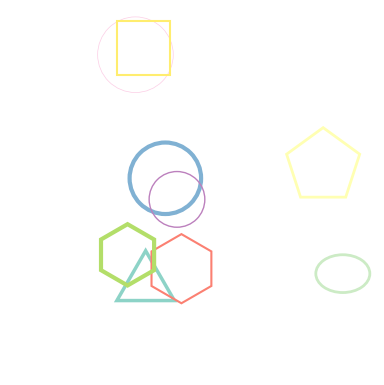[{"shape": "triangle", "thickness": 2.5, "radius": 0.43, "center": [0.378, 0.262]}, {"shape": "pentagon", "thickness": 2, "radius": 0.5, "center": [0.839, 0.569]}, {"shape": "hexagon", "thickness": 1.5, "radius": 0.45, "center": [0.471, 0.302]}, {"shape": "circle", "thickness": 3, "radius": 0.46, "center": [0.429, 0.537]}, {"shape": "hexagon", "thickness": 3, "radius": 0.4, "center": [0.331, 0.338]}, {"shape": "circle", "thickness": 0.5, "radius": 0.49, "center": [0.352, 0.858]}, {"shape": "circle", "thickness": 1, "radius": 0.36, "center": [0.46, 0.482]}, {"shape": "oval", "thickness": 2, "radius": 0.35, "center": [0.89, 0.289]}, {"shape": "square", "thickness": 1.5, "radius": 0.35, "center": [0.373, 0.875]}]